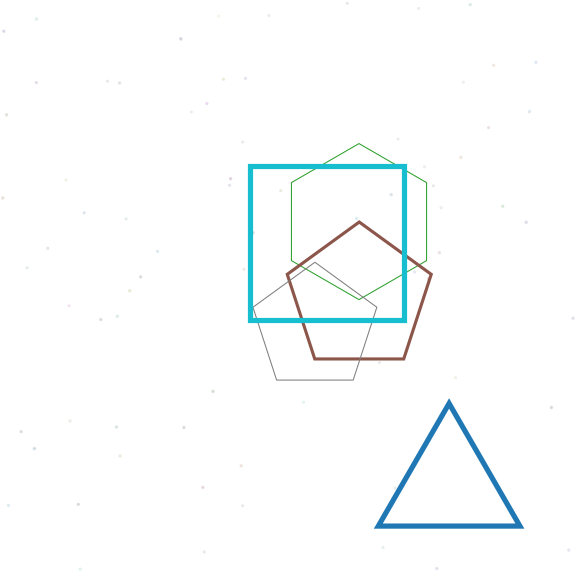[{"shape": "triangle", "thickness": 2.5, "radius": 0.71, "center": [0.778, 0.159]}, {"shape": "hexagon", "thickness": 0.5, "radius": 0.68, "center": [0.622, 0.615]}, {"shape": "pentagon", "thickness": 1.5, "radius": 0.66, "center": [0.622, 0.484]}, {"shape": "pentagon", "thickness": 0.5, "radius": 0.56, "center": [0.545, 0.432]}, {"shape": "square", "thickness": 2.5, "radius": 0.67, "center": [0.566, 0.579]}]